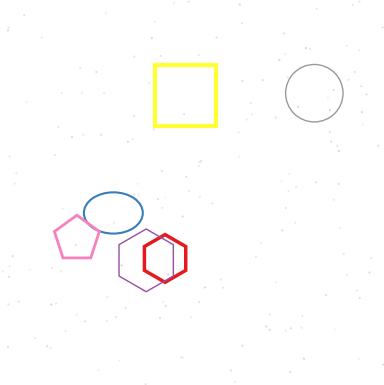[{"shape": "hexagon", "thickness": 2.5, "radius": 0.31, "center": [0.429, 0.329]}, {"shape": "oval", "thickness": 1.5, "radius": 0.38, "center": [0.294, 0.447]}, {"shape": "hexagon", "thickness": 1, "radius": 0.41, "center": [0.38, 0.324]}, {"shape": "square", "thickness": 3, "radius": 0.4, "center": [0.482, 0.752]}, {"shape": "pentagon", "thickness": 2, "radius": 0.31, "center": [0.2, 0.38]}, {"shape": "circle", "thickness": 1, "radius": 0.37, "center": [0.816, 0.758]}]